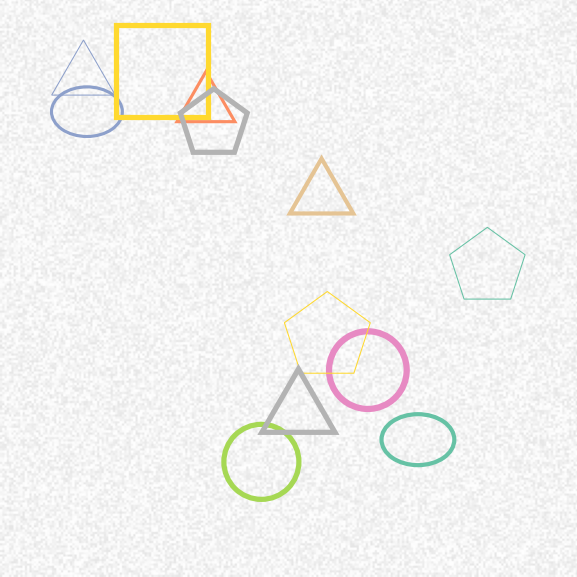[{"shape": "oval", "thickness": 2, "radius": 0.32, "center": [0.724, 0.238]}, {"shape": "pentagon", "thickness": 0.5, "radius": 0.34, "center": [0.844, 0.537]}, {"shape": "triangle", "thickness": 1.5, "radius": 0.29, "center": [0.357, 0.817]}, {"shape": "oval", "thickness": 1.5, "radius": 0.31, "center": [0.151, 0.806]}, {"shape": "triangle", "thickness": 0.5, "radius": 0.32, "center": [0.145, 0.866]}, {"shape": "circle", "thickness": 3, "radius": 0.34, "center": [0.637, 0.358]}, {"shape": "circle", "thickness": 2.5, "radius": 0.32, "center": [0.453, 0.199]}, {"shape": "square", "thickness": 2.5, "radius": 0.4, "center": [0.28, 0.877]}, {"shape": "pentagon", "thickness": 0.5, "radius": 0.39, "center": [0.567, 0.416]}, {"shape": "triangle", "thickness": 2, "radius": 0.32, "center": [0.557, 0.661]}, {"shape": "triangle", "thickness": 2.5, "radius": 0.37, "center": [0.517, 0.287]}, {"shape": "pentagon", "thickness": 2.5, "radius": 0.3, "center": [0.37, 0.785]}]